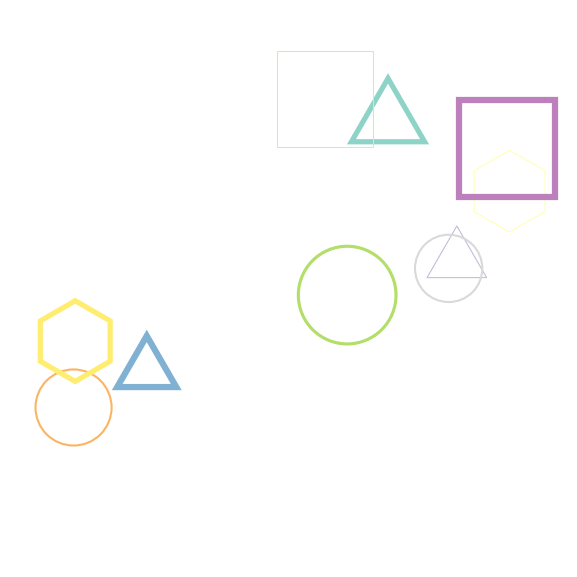[{"shape": "triangle", "thickness": 2.5, "radius": 0.37, "center": [0.672, 0.79]}, {"shape": "hexagon", "thickness": 0.5, "radius": 0.35, "center": [0.882, 0.668]}, {"shape": "triangle", "thickness": 0.5, "radius": 0.3, "center": [0.791, 0.548]}, {"shape": "triangle", "thickness": 3, "radius": 0.3, "center": [0.254, 0.358]}, {"shape": "circle", "thickness": 1, "radius": 0.33, "center": [0.127, 0.294]}, {"shape": "circle", "thickness": 1.5, "radius": 0.42, "center": [0.601, 0.488]}, {"shape": "circle", "thickness": 1, "radius": 0.29, "center": [0.777, 0.534]}, {"shape": "square", "thickness": 3, "radius": 0.42, "center": [0.878, 0.742]}, {"shape": "square", "thickness": 0.5, "radius": 0.42, "center": [0.562, 0.828]}, {"shape": "hexagon", "thickness": 2.5, "radius": 0.35, "center": [0.13, 0.408]}]